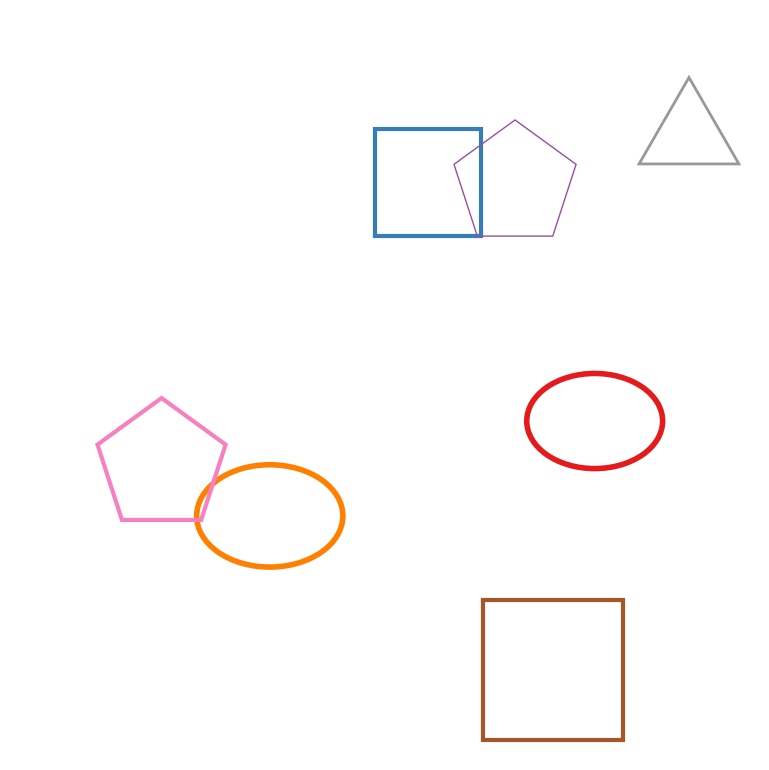[{"shape": "oval", "thickness": 2, "radius": 0.44, "center": [0.772, 0.453]}, {"shape": "square", "thickness": 1.5, "radius": 0.35, "center": [0.556, 0.763]}, {"shape": "pentagon", "thickness": 0.5, "radius": 0.42, "center": [0.669, 0.761]}, {"shape": "oval", "thickness": 2, "radius": 0.47, "center": [0.35, 0.33]}, {"shape": "square", "thickness": 1.5, "radius": 0.45, "center": [0.718, 0.129]}, {"shape": "pentagon", "thickness": 1.5, "radius": 0.44, "center": [0.21, 0.396]}, {"shape": "triangle", "thickness": 1, "radius": 0.37, "center": [0.895, 0.825]}]